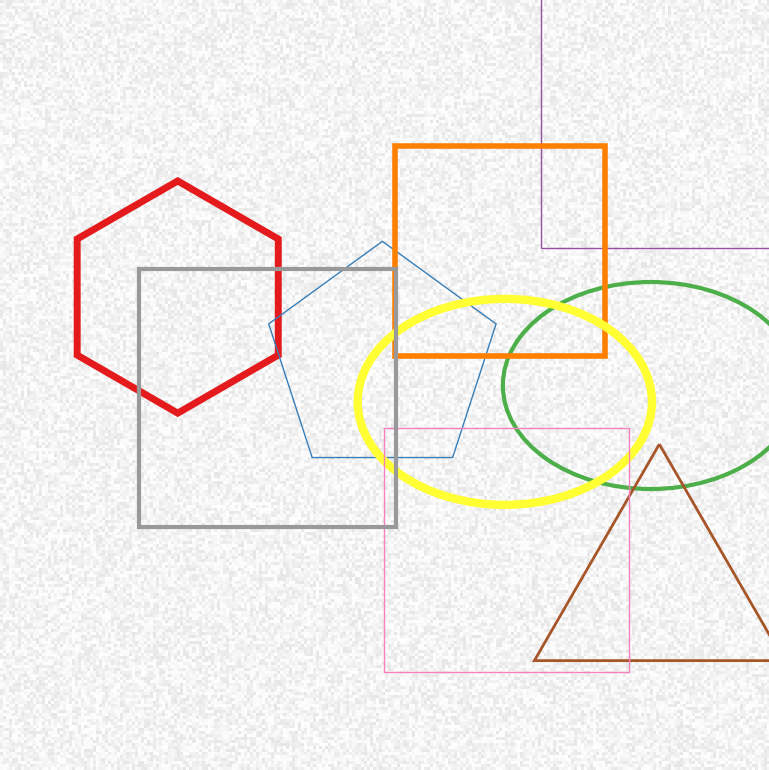[{"shape": "hexagon", "thickness": 2.5, "radius": 0.75, "center": [0.231, 0.614]}, {"shape": "pentagon", "thickness": 0.5, "radius": 0.78, "center": [0.497, 0.531]}, {"shape": "oval", "thickness": 1.5, "radius": 0.96, "center": [0.845, 0.499]}, {"shape": "square", "thickness": 0.5, "radius": 0.94, "center": [0.891, 0.866]}, {"shape": "square", "thickness": 2, "radius": 0.68, "center": [0.649, 0.674]}, {"shape": "oval", "thickness": 3, "radius": 0.96, "center": [0.656, 0.478]}, {"shape": "triangle", "thickness": 1, "radius": 0.94, "center": [0.856, 0.236]}, {"shape": "square", "thickness": 0.5, "radius": 0.79, "center": [0.658, 0.286]}, {"shape": "square", "thickness": 1.5, "radius": 0.84, "center": [0.348, 0.483]}]